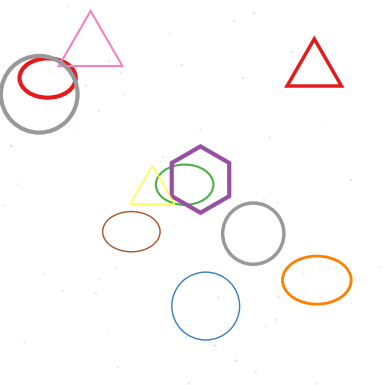[{"shape": "oval", "thickness": 3, "radius": 0.36, "center": [0.124, 0.797]}, {"shape": "triangle", "thickness": 2.5, "radius": 0.41, "center": [0.816, 0.817]}, {"shape": "circle", "thickness": 1, "radius": 0.44, "center": [0.534, 0.205]}, {"shape": "oval", "thickness": 1.5, "radius": 0.37, "center": [0.48, 0.52]}, {"shape": "hexagon", "thickness": 3, "radius": 0.43, "center": [0.521, 0.534]}, {"shape": "oval", "thickness": 2, "radius": 0.45, "center": [0.823, 0.272]}, {"shape": "triangle", "thickness": 1, "radius": 0.33, "center": [0.396, 0.503]}, {"shape": "oval", "thickness": 1, "radius": 0.37, "center": [0.341, 0.398]}, {"shape": "triangle", "thickness": 1.5, "radius": 0.48, "center": [0.235, 0.876]}, {"shape": "circle", "thickness": 2.5, "radius": 0.4, "center": [0.658, 0.393]}, {"shape": "circle", "thickness": 3, "radius": 0.5, "center": [0.102, 0.755]}]